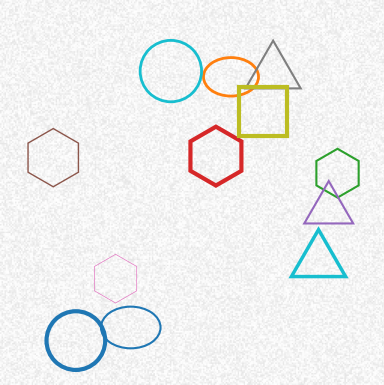[{"shape": "oval", "thickness": 1.5, "radius": 0.39, "center": [0.34, 0.149]}, {"shape": "circle", "thickness": 3, "radius": 0.38, "center": [0.197, 0.115]}, {"shape": "oval", "thickness": 2, "radius": 0.36, "center": [0.6, 0.8]}, {"shape": "hexagon", "thickness": 1.5, "radius": 0.32, "center": [0.877, 0.55]}, {"shape": "hexagon", "thickness": 3, "radius": 0.38, "center": [0.561, 0.595]}, {"shape": "triangle", "thickness": 1.5, "radius": 0.37, "center": [0.854, 0.456]}, {"shape": "hexagon", "thickness": 1, "radius": 0.38, "center": [0.138, 0.59]}, {"shape": "hexagon", "thickness": 0.5, "radius": 0.32, "center": [0.3, 0.276]}, {"shape": "triangle", "thickness": 1.5, "radius": 0.41, "center": [0.709, 0.812]}, {"shape": "square", "thickness": 3, "radius": 0.32, "center": [0.683, 0.711]}, {"shape": "circle", "thickness": 2, "radius": 0.4, "center": [0.444, 0.815]}, {"shape": "triangle", "thickness": 2.5, "radius": 0.41, "center": [0.827, 0.322]}]